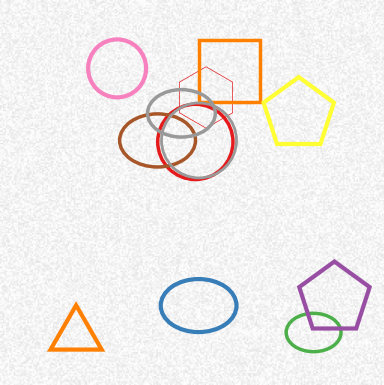[{"shape": "circle", "thickness": 2.5, "radius": 0.49, "center": [0.507, 0.631]}, {"shape": "hexagon", "thickness": 0.5, "radius": 0.4, "center": [0.535, 0.747]}, {"shape": "oval", "thickness": 3, "radius": 0.49, "center": [0.516, 0.206]}, {"shape": "oval", "thickness": 2.5, "radius": 0.36, "center": [0.814, 0.136]}, {"shape": "pentagon", "thickness": 3, "radius": 0.48, "center": [0.869, 0.225]}, {"shape": "square", "thickness": 2.5, "radius": 0.4, "center": [0.596, 0.816]}, {"shape": "triangle", "thickness": 3, "radius": 0.38, "center": [0.198, 0.13]}, {"shape": "pentagon", "thickness": 3, "radius": 0.48, "center": [0.776, 0.704]}, {"shape": "oval", "thickness": 2.5, "radius": 0.49, "center": [0.409, 0.635]}, {"shape": "circle", "thickness": 3, "radius": 0.38, "center": [0.304, 0.822]}, {"shape": "circle", "thickness": 2, "radius": 0.49, "center": [0.517, 0.635]}, {"shape": "oval", "thickness": 2.5, "radius": 0.44, "center": [0.471, 0.706]}]